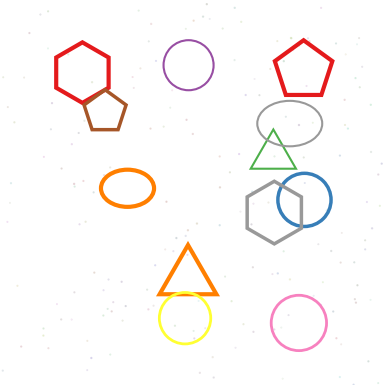[{"shape": "pentagon", "thickness": 3, "radius": 0.39, "center": [0.789, 0.817]}, {"shape": "hexagon", "thickness": 3, "radius": 0.39, "center": [0.214, 0.811]}, {"shape": "circle", "thickness": 2.5, "radius": 0.35, "center": [0.791, 0.481]}, {"shape": "triangle", "thickness": 1.5, "radius": 0.34, "center": [0.71, 0.596]}, {"shape": "circle", "thickness": 1.5, "radius": 0.32, "center": [0.49, 0.831]}, {"shape": "triangle", "thickness": 3, "radius": 0.43, "center": [0.488, 0.278]}, {"shape": "oval", "thickness": 3, "radius": 0.34, "center": [0.331, 0.511]}, {"shape": "circle", "thickness": 2, "radius": 0.33, "center": [0.481, 0.174]}, {"shape": "pentagon", "thickness": 2.5, "radius": 0.29, "center": [0.273, 0.71]}, {"shape": "circle", "thickness": 2, "radius": 0.36, "center": [0.776, 0.161]}, {"shape": "oval", "thickness": 1.5, "radius": 0.42, "center": [0.753, 0.679]}, {"shape": "hexagon", "thickness": 2.5, "radius": 0.41, "center": [0.712, 0.448]}]